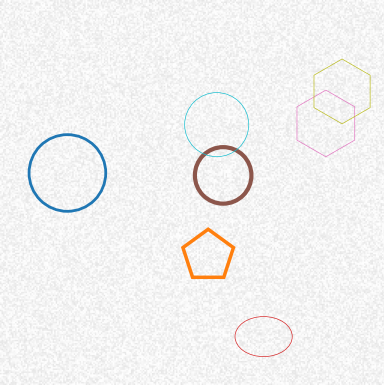[{"shape": "circle", "thickness": 2, "radius": 0.5, "center": [0.175, 0.551]}, {"shape": "pentagon", "thickness": 2.5, "radius": 0.34, "center": [0.541, 0.336]}, {"shape": "oval", "thickness": 0.5, "radius": 0.37, "center": [0.685, 0.126]}, {"shape": "circle", "thickness": 3, "radius": 0.37, "center": [0.58, 0.544]}, {"shape": "hexagon", "thickness": 0.5, "radius": 0.43, "center": [0.846, 0.679]}, {"shape": "hexagon", "thickness": 0.5, "radius": 0.42, "center": [0.888, 0.763]}, {"shape": "circle", "thickness": 0.5, "radius": 0.42, "center": [0.563, 0.676]}]